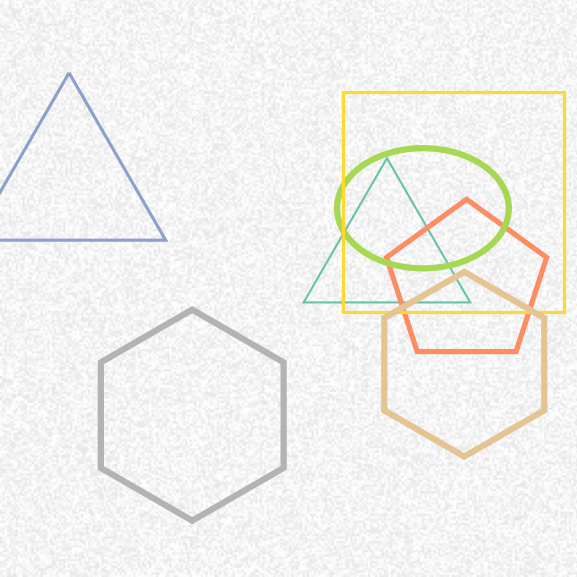[{"shape": "triangle", "thickness": 1, "radius": 0.83, "center": [0.67, 0.559]}, {"shape": "pentagon", "thickness": 2.5, "radius": 0.73, "center": [0.808, 0.508]}, {"shape": "triangle", "thickness": 1.5, "radius": 0.97, "center": [0.12, 0.68]}, {"shape": "oval", "thickness": 3, "radius": 0.74, "center": [0.732, 0.639]}, {"shape": "square", "thickness": 1.5, "radius": 0.95, "center": [0.785, 0.649]}, {"shape": "hexagon", "thickness": 3, "radius": 0.8, "center": [0.804, 0.368]}, {"shape": "hexagon", "thickness": 3, "radius": 0.91, "center": [0.333, 0.28]}]